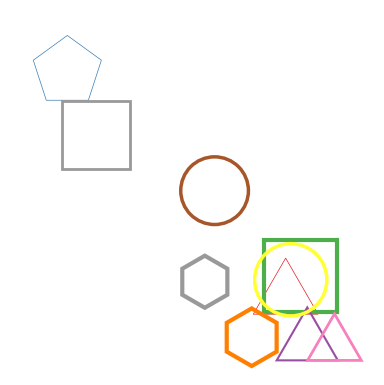[{"shape": "triangle", "thickness": 0.5, "radius": 0.49, "center": [0.742, 0.232]}, {"shape": "pentagon", "thickness": 0.5, "radius": 0.46, "center": [0.175, 0.815]}, {"shape": "square", "thickness": 3, "radius": 0.47, "center": [0.78, 0.283]}, {"shape": "triangle", "thickness": 1.5, "radius": 0.46, "center": [0.798, 0.11]}, {"shape": "hexagon", "thickness": 3, "radius": 0.37, "center": [0.654, 0.124]}, {"shape": "circle", "thickness": 2.5, "radius": 0.47, "center": [0.755, 0.273]}, {"shape": "circle", "thickness": 2.5, "radius": 0.44, "center": [0.557, 0.505]}, {"shape": "triangle", "thickness": 2, "radius": 0.4, "center": [0.869, 0.104]}, {"shape": "hexagon", "thickness": 3, "radius": 0.34, "center": [0.532, 0.268]}, {"shape": "square", "thickness": 2, "radius": 0.44, "center": [0.248, 0.65]}]